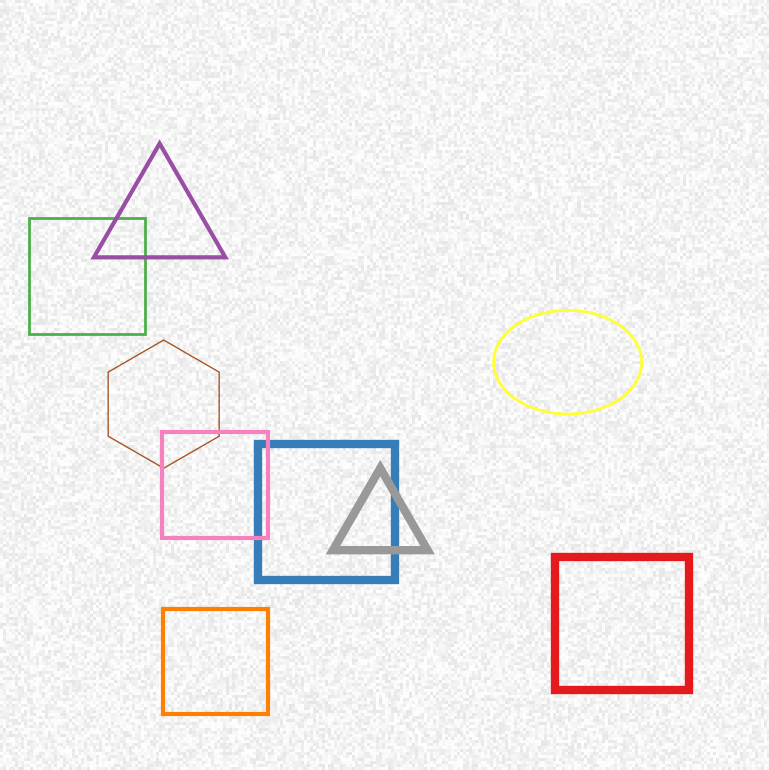[{"shape": "square", "thickness": 3, "radius": 0.43, "center": [0.808, 0.19]}, {"shape": "square", "thickness": 3, "radius": 0.44, "center": [0.424, 0.335]}, {"shape": "square", "thickness": 1, "radius": 0.38, "center": [0.113, 0.642]}, {"shape": "triangle", "thickness": 1.5, "radius": 0.49, "center": [0.207, 0.715]}, {"shape": "square", "thickness": 1.5, "radius": 0.34, "center": [0.28, 0.141]}, {"shape": "oval", "thickness": 1, "radius": 0.48, "center": [0.737, 0.53]}, {"shape": "hexagon", "thickness": 0.5, "radius": 0.42, "center": [0.213, 0.475]}, {"shape": "square", "thickness": 1.5, "radius": 0.34, "center": [0.279, 0.37]}, {"shape": "triangle", "thickness": 3, "radius": 0.36, "center": [0.494, 0.321]}]